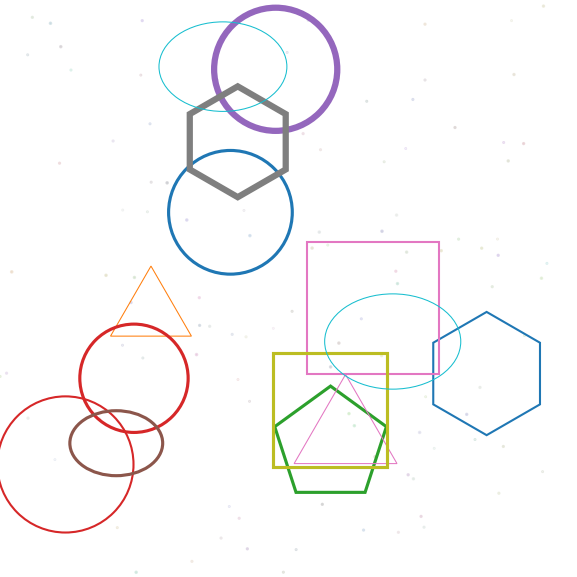[{"shape": "circle", "thickness": 1.5, "radius": 0.54, "center": [0.399, 0.632]}, {"shape": "hexagon", "thickness": 1, "radius": 0.53, "center": [0.843, 0.352]}, {"shape": "triangle", "thickness": 0.5, "radius": 0.4, "center": [0.261, 0.458]}, {"shape": "pentagon", "thickness": 1.5, "radius": 0.51, "center": [0.572, 0.229]}, {"shape": "circle", "thickness": 1, "radius": 0.59, "center": [0.113, 0.195]}, {"shape": "circle", "thickness": 1.5, "radius": 0.47, "center": [0.232, 0.344]}, {"shape": "circle", "thickness": 3, "radius": 0.53, "center": [0.477, 0.879]}, {"shape": "oval", "thickness": 1.5, "radius": 0.4, "center": [0.201, 0.232]}, {"shape": "triangle", "thickness": 0.5, "radius": 0.51, "center": [0.598, 0.248]}, {"shape": "square", "thickness": 1, "radius": 0.57, "center": [0.646, 0.465]}, {"shape": "hexagon", "thickness": 3, "radius": 0.48, "center": [0.412, 0.754]}, {"shape": "square", "thickness": 1.5, "radius": 0.49, "center": [0.571, 0.289]}, {"shape": "oval", "thickness": 0.5, "radius": 0.55, "center": [0.386, 0.884]}, {"shape": "oval", "thickness": 0.5, "radius": 0.59, "center": [0.68, 0.408]}]